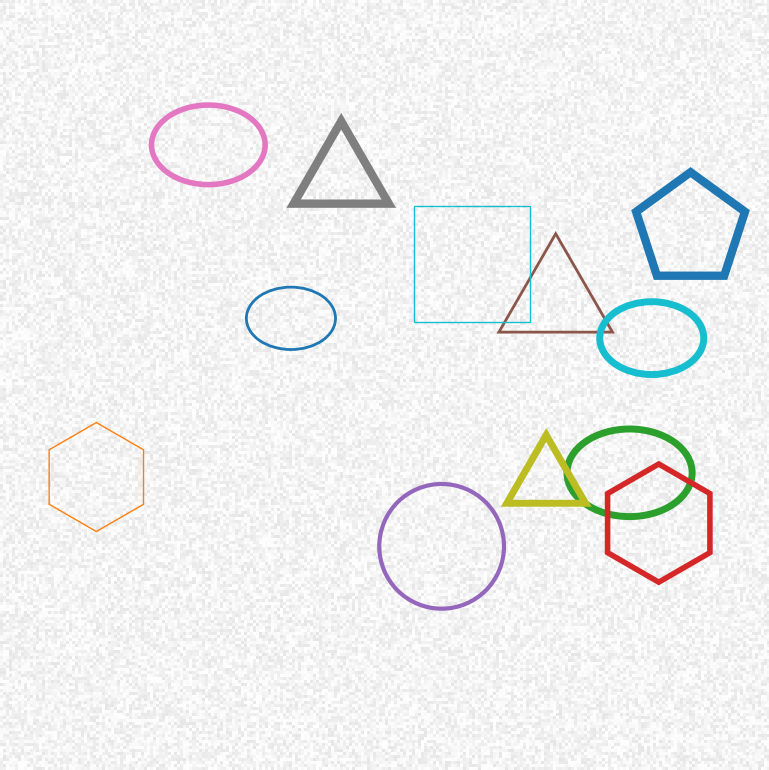[{"shape": "pentagon", "thickness": 3, "radius": 0.37, "center": [0.897, 0.702]}, {"shape": "oval", "thickness": 1, "radius": 0.29, "center": [0.378, 0.587]}, {"shape": "hexagon", "thickness": 0.5, "radius": 0.35, "center": [0.125, 0.38]}, {"shape": "oval", "thickness": 2.5, "radius": 0.41, "center": [0.818, 0.386]}, {"shape": "hexagon", "thickness": 2, "radius": 0.38, "center": [0.856, 0.321]}, {"shape": "circle", "thickness": 1.5, "radius": 0.4, "center": [0.574, 0.29]}, {"shape": "triangle", "thickness": 1, "radius": 0.43, "center": [0.722, 0.611]}, {"shape": "oval", "thickness": 2, "radius": 0.37, "center": [0.271, 0.812]}, {"shape": "triangle", "thickness": 3, "radius": 0.36, "center": [0.443, 0.771]}, {"shape": "triangle", "thickness": 2.5, "radius": 0.3, "center": [0.709, 0.376]}, {"shape": "square", "thickness": 0.5, "radius": 0.38, "center": [0.613, 0.657]}, {"shape": "oval", "thickness": 2.5, "radius": 0.34, "center": [0.846, 0.561]}]